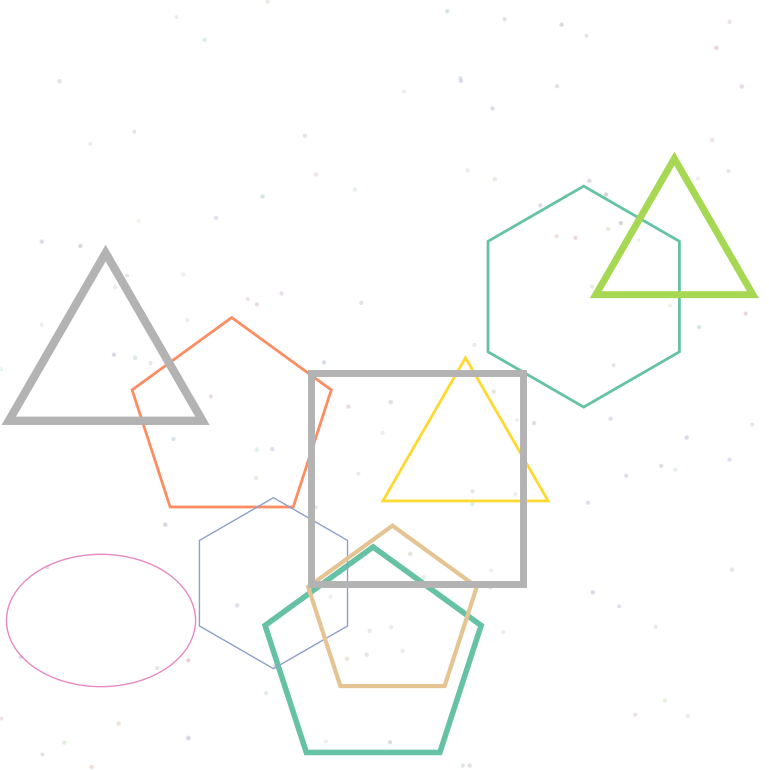[{"shape": "pentagon", "thickness": 2, "radius": 0.74, "center": [0.485, 0.142]}, {"shape": "hexagon", "thickness": 1, "radius": 0.72, "center": [0.758, 0.615]}, {"shape": "pentagon", "thickness": 1, "radius": 0.68, "center": [0.301, 0.452]}, {"shape": "hexagon", "thickness": 0.5, "radius": 0.56, "center": [0.355, 0.243]}, {"shape": "oval", "thickness": 0.5, "radius": 0.61, "center": [0.131, 0.194]}, {"shape": "triangle", "thickness": 2.5, "radius": 0.59, "center": [0.876, 0.676]}, {"shape": "triangle", "thickness": 1, "radius": 0.62, "center": [0.605, 0.411]}, {"shape": "pentagon", "thickness": 1.5, "radius": 0.58, "center": [0.51, 0.202]}, {"shape": "triangle", "thickness": 3, "radius": 0.73, "center": [0.137, 0.526]}, {"shape": "square", "thickness": 2.5, "radius": 0.69, "center": [0.541, 0.379]}]